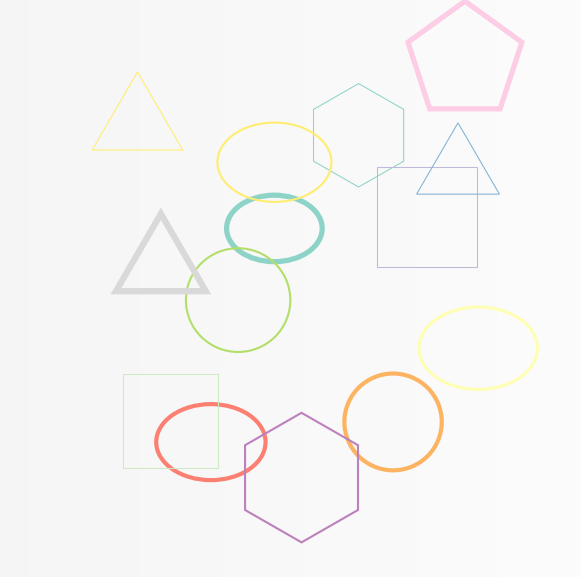[{"shape": "hexagon", "thickness": 0.5, "radius": 0.45, "center": [0.617, 0.765]}, {"shape": "oval", "thickness": 2.5, "radius": 0.41, "center": [0.472, 0.604]}, {"shape": "oval", "thickness": 1.5, "radius": 0.51, "center": [0.823, 0.396]}, {"shape": "square", "thickness": 0.5, "radius": 0.43, "center": [0.735, 0.623]}, {"shape": "oval", "thickness": 2, "radius": 0.47, "center": [0.363, 0.234]}, {"shape": "triangle", "thickness": 0.5, "radius": 0.41, "center": [0.788, 0.704]}, {"shape": "circle", "thickness": 2, "radius": 0.42, "center": [0.676, 0.269]}, {"shape": "circle", "thickness": 1, "radius": 0.45, "center": [0.41, 0.479]}, {"shape": "pentagon", "thickness": 2.5, "radius": 0.52, "center": [0.8, 0.894]}, {"shape": "triangle", "thickness": 3, "radius": 0.45, "center": [0.277, 0.54]}, {"shape": "hexagon", "thickness": 1, "radius": 0.56, "center": [0.519, 0.172]}, {"shape": "square", "thickness": 0.5, "radius": 0.41, "center": [0.294, 0.271]}, {"shape": "triangle", "thickness": 0.5, "radius": 0.45, "center": [0.237, 0.784]}, {"shape": "oval", "thickness": 1, "radius": 0.49, "center": [0.472, 0.718]}]